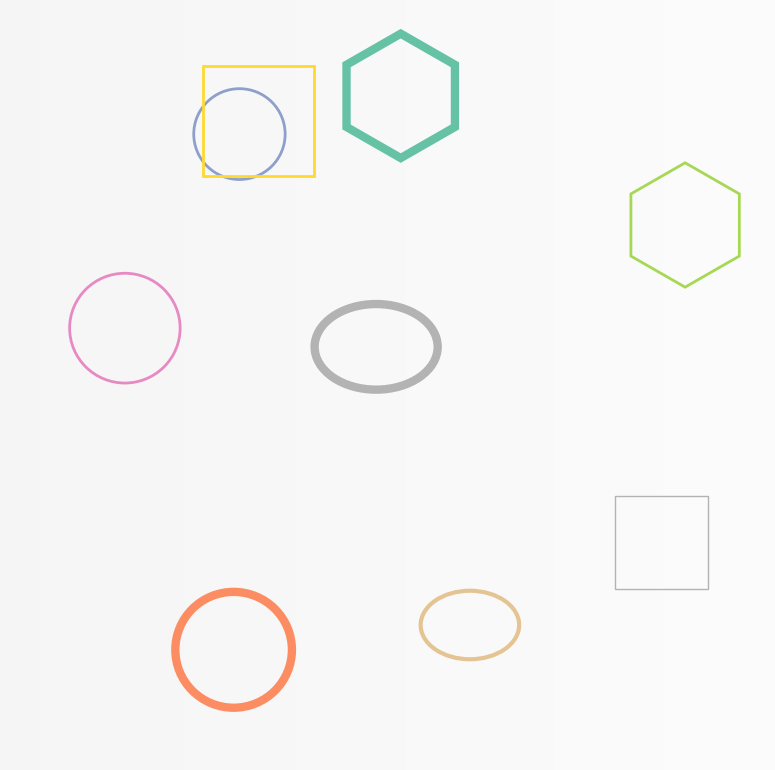[{"shape": "hexagon", "thickness": 3, "radius": 0.4, "center": [0.517, 0.875]}, {"shape": "circle", "thickness": 3, "radius": 0.38, "center": [0.301, 0.156]}, {"shape": "circle", "thickness": 1, "radius": 0.29, "center": [0.309, 0.826]}, {"shape": "circle", "thickness": 1, "radius": 0.36, "center": [0.161, 0.574]}, {"shape": "hexagon", "thickness": 1, "radius": 0.4, "center": [0.884, 0.708]}, {"shape": "square", "thickness": 1, "radius": 0.36, "center": [0.333, 0.843]}, {"shape": "oval", "thickness": 1.5, "radius": 0.32, "center": [0.606, 0.188]}, {"shape": "oval", "thickness": 3, "radius": 0.4, "center": [0.485, 0.55]}, {"shape": "square", "thickness": 0.5, "radius": 0.3, "center": [0.854, 0.295]}]